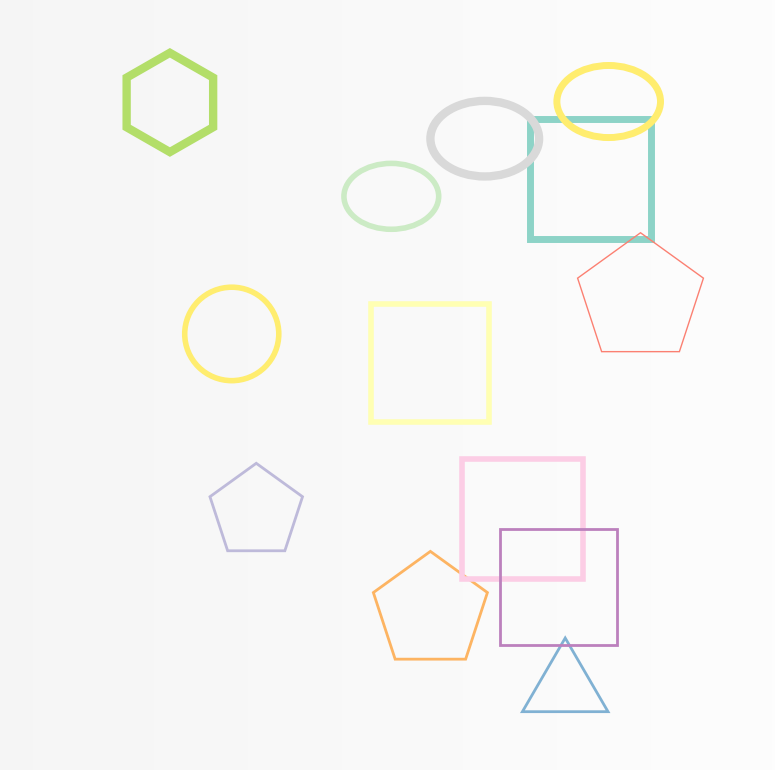[{"shape": "square", "thickness": 2.5, "radius": 0.39, "center": [0.762, 0.768]}, {"shape": "square", "thickness": 2, "radius": 0.38, "center": [0.555, 0.529]}, {"shape": "pentagon", "thickness": 1, "radius": 0.31, "center": [0.331, 0.336]}, {"shape": "pentagon", "thickness": 0.5, "radius": 0.43, "center": [0.826, 0.612]}, {"shape": "triangle", "thickness": 1, "radius": 0.32, "center": [0.729, 0.108]}, {"shape": "pentagon", "thickness": 1, "radius": 0.39, "center": [0.555, 0.207]}, {"shape": "hexagon", "thickness": 3, "radius": 0.32, "center": [0.219, 0.867]}, {"shape": "square", "thickness": 2, "radius": 0.39, "center": [0.674, 0.326]}, {"shape": "oval", "thickness": 3, "radius": 0.35, "center": [0.625, 0.82]}, {"shape": "square", "thickness": 1, "radius": 0.38, "center": [0.72, 0.238]}, {"shape": "oval", "thickness": 2, "radius": 0.31, "center": [0.505, 0.745]}, {"shape": "oval", "thickness": 2.5, "radius": 0.33, "center": [0.785, 0.868]}, {"shape": "circle", "thickness": 2, "radius": 0.3, "center": [0.299, 0.566]}]